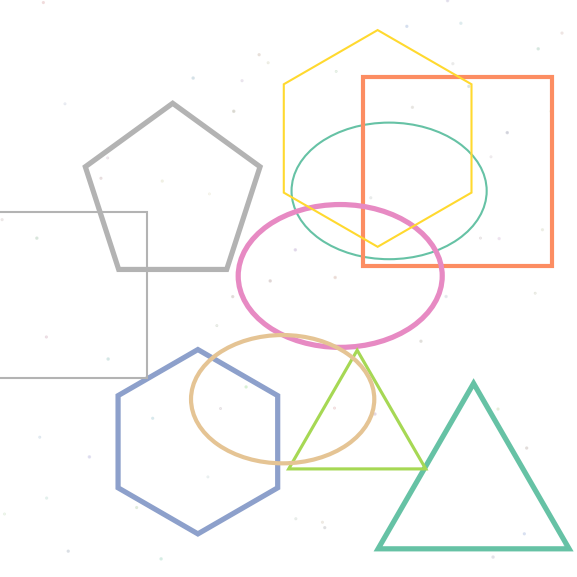[{"shape": "triangle", "thickness": 2.5, "radius": 0.95, "center": [0.82, 0.144]}, {"shape": "oval", "thickness": 1, "radius": 0.84, "center": [0.674, 0.669]}, {"shape": "square", "thickness": 2, "radius": 0.82, "center": [0.793, 0.703]}, {"shape": "hexagon", "thickness": 2.5, "radius": 0.8, "center": [0.343, 0.234]}, {"shape": "oval", "thickness": 2.5, "radius": 0.88, "center": [0.589, 0.521]}, {"shape": "triangle", "thickness": 1.5, "radius": 0.69, "center": [0.619, 0.256]}, {"shape": "hexagon", "thickness": 1, "radius": 0.94, "center": [0.654, 0.759]}, {"shape": "oval", "thickness": 2, "radius": 0.79, "center": [0.489, 0.308]}, {"shape": "square", "thickness": 1, "radius": 0.72, "center": [0.11, 0.488]}, {"shape": "pentagon", "thickness": 2.5, "radius": 0.8, "center": [0.299, 0.661]}]